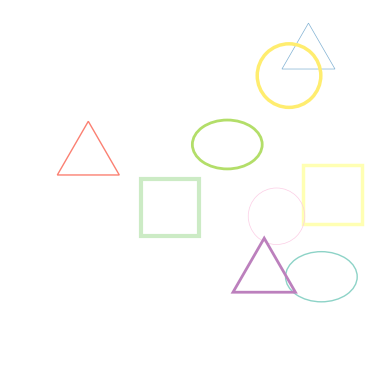[{"shape": "oval", "thickness": 1, "radius": 0.47, "center": [0.835, 0.281]}, {"shape": "square", "thickness": 2.5, "radius": 0.38, "center": [0.865, 0.494]}, {"shape": "triangle", "thickness": 1, "radius": 0.46, "center": [0.229, 0.592]}, {"shape": "triangle", "thickness": 0.5, "radius": 0.4, "center": [0.801, 0.86]}, {"shape": "oval", "thickness": 2, "radius": 0.45, "center": [0.59, 0.625]}, {"shape": "circle", "thickness": 0.5, "radius": 0.37, "center": [0.718, 0.438]}, {"shape": "triangle", "thickness": 2, "radius": 0.47, "center": [0.686, 0.288]}, {"shape": "square", "thickness": 3, "radius": 0.37, "center": [0.441, 0.46]}, {"shape": "circle", "thickness": 2.5, "radius": 0.41, "center": [0.751, 0.804]}]